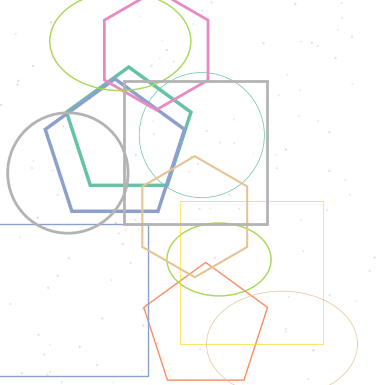[{"shape": "circle", "thickness": 0.5, "radius": 0.81, "center": [0.524, 0.649]}, {"shape": "pentagon", "thickness": 2.5, "radius": 0.85, "center": [0.334, 0.656]}, {"shape": "pentagon", "thickness": 1, "radius": 0.84, "center": [0.534, 0.149]}, {"shape": "square", "thickness": 1, "radius": 0.99, "center": [0.188, 0.221]}, {"shape": "pentagon", "thickness": 2.5, "radius": 0.95, "center": [0.298, 0.605]}, {"shape": "hexagon", "thickness": 2, "radius": 0.78, "center": [0.406, 0.87]}, {"shape": "oval", "thickness": 1, "radius": 0.92, "center": [0.312, 0.893]}, {"shape": "oval", "thickness": 1, "radius": 0.68, "center": [0.569, 0.326]}, {"shape": "square", "thickness": 0.5, "radius": 0.93, "center": [0.654, 0.293]}, {"shape": "oval", "thickness": 0.5, "radius": 0.98, "center": [0.732, 0.106]}, {"shape": "hexagon", "thickness": 1.5, "radius": 0.79, "center": [0.506, 0.437]}, {"shape": "circle", "thickness": 2, "radius": 0.78, "center": [0.176, 0.551]}, {"shape": "square", "thickness": 2, "radius": 0.93, "center": [0.508, 0.604]}]